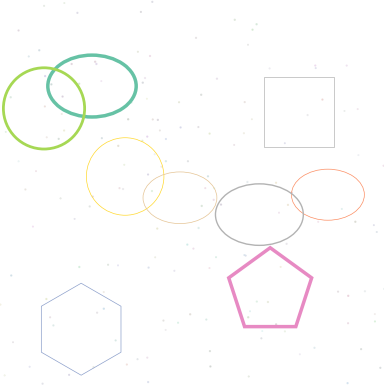[{"shape": "oval", "thickness": 2.5, "radius": 0.57, "center": [0.239, 0.776]}, {"shape": "oval", "thickness": 0.5, "radius": 0.47, "center": [0.852, 0.494]}, {"shape": "hexagon", "thickness": 0.5, "radius": 0.6, "center": [0.211, 0.145]}, {"shape": "pentagon", "thickness": 2.5, "radius": 0.57, "center": [0.702, 0.243]}, {"shape": "circle", "thickness": 2, "radius": 0.53, "center": [0.114, 0.718]}, {"shape": "circle", "thickness": 0.5, "radius": 0.5, "center": [0.325, 0.542]}, {"shape": "oval", "thickness": 0.5, "radius": 0.48, "center": [0.467, 0.486]}, {"shape": "oval", "thickness": 1, "radius": 0.57, "center": [0.674, 0.443]}, {"shape": "square", "thickness": 0.5, "radius": 0.45, "center": [0.777, 0.709]}]